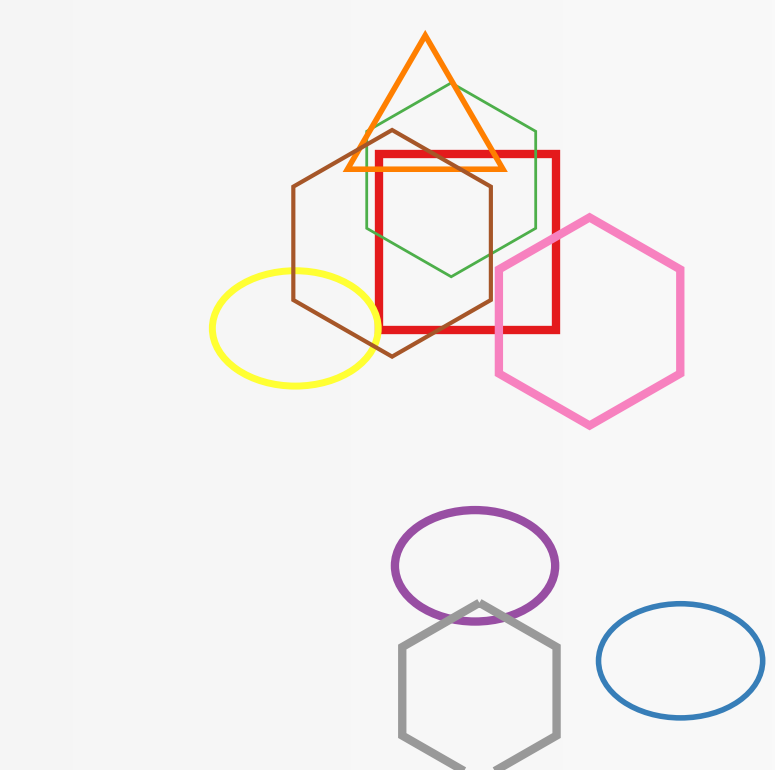[{"shape": "square", "thickness": 3, "radius": 0.57, "center": [0.603, 0.686]}, {"shape": "oval", "thickness": 2, "radius": 0.53, "center": [0.878, 0.142]}, {"shape": "hexagon", "thickness": 1, "radius": 0.63, "center": [0.582, 0.766]}, {"shape": "oval", "thickness": 3, "radius": 0.52, "center": [0.613, 0.265]}, {"shape": "triangle", "thickness": 2, "radius": 0.58, "center": [0.549, 0.838]}, {"shape": "oval", "thickness": 2.5, "radius": 0.54, "center": [0.381, 0.573]}, {"shape": "hexagon", "thickness": 1.5, "radius": 0.74, "center": [0.506, 0.684]}, {"shape": "hexagon", "thickness": 3, "radius": 0.68, "center": [0.761, 0.582]}, {"shape": "hexagon", "thickness": 3, "radius": 0.57, "center": [0.619, 0.102]}]